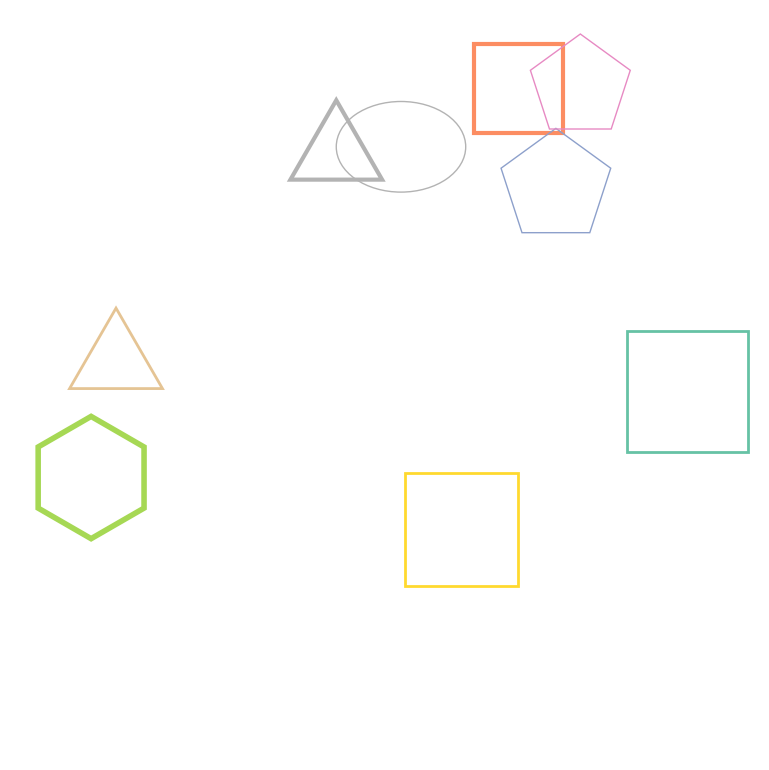[{"shape": "square", "thickness": 1, "radius": 0.39, "center": [0.893, 0.491]}, {"shape": "square", "thickness": 1.5, "radius": 0.29, "center": [0.674, 0.885]}, {"shape": "pentagon", "thickness": 0.5, "radius": 0.37, "center": [0.722, 0.758]}, {"shape": "pentagon", "thickness": 0.5, "radius": 0.34, "center": [0.754, 0.888]}, {"shape": "hexagon", "thickness": 2, "radius": 0.4, "center": [0.118, 0.38]}, {"shape": "square", "thickness": 1, "radius": 0.37, "center": [0.599, 0.312]}, {"shape": "triangle", "thickness": 1, "radius": 0.35, "center": [0.151, 0.53]}, {"shape": "triangle", "thickness": 1.5, "radius": 0.34, "center": [0.437, 0.801]}, {"shape": "oval", "thickness": 0.5, "radius": 0.42, "center": [0.521, 0.809]}]